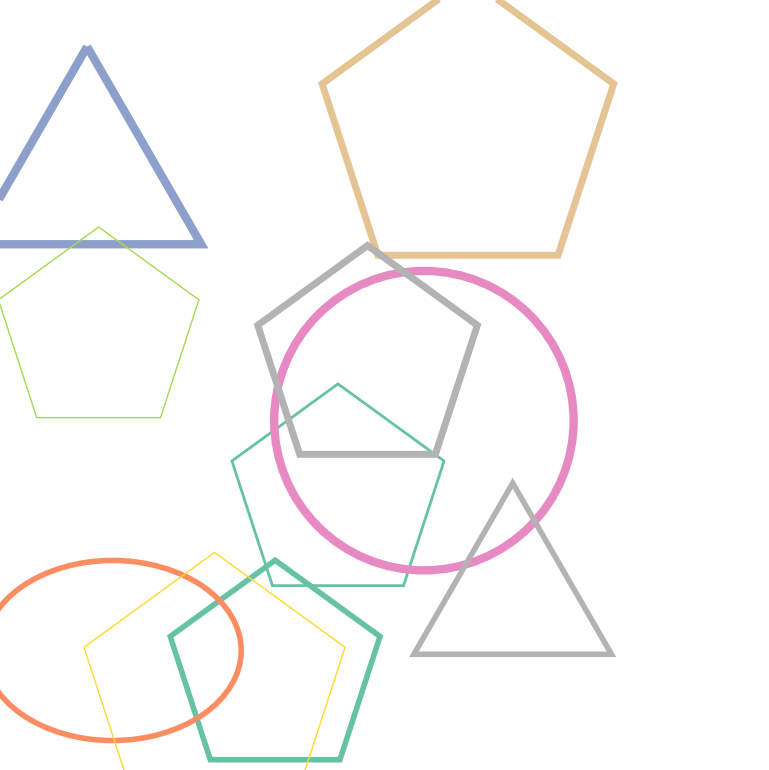[{"shape": "pentagon", "thickness": 2, "radius": 0.72, "center": [0.357, 0.129]}, {"shape": "pentagon", "thickness": 1, "radius": 0.72, "center": [0.439, 0.357]}, {"shape": "oval", "thickness": 2, "radius": 0.84, "center": [0.146, 0.155]}, {"shape": "triangle", "thickness": 3, "radius": 0.86, "center": [0.113, 0.768]}, {"shape": "circle", "thickness": 3, "radius": 0.97, "center": [0.551, 0.454]}, {"shape": "pentagon", "thickness": 0.5, "radius": 0.68, "center": [0.128, 0.568]}, {"shape": "pentagon", "thickness": 0.5, "radius": 0.89, "center": [0.279, 0.104]}, {"shape": "pentagon", "thickness": 2.5, "radius": 1.0, "center": [0.608, 0.83]}, {"shape": "triangle", "thickness": 2, "radius": 0.74, "center": [0.666, 0.224]}, {"shape": "pentagon", "thickness": 2.5, "radius": 0.75, "center": [0.477, 0.531]}]